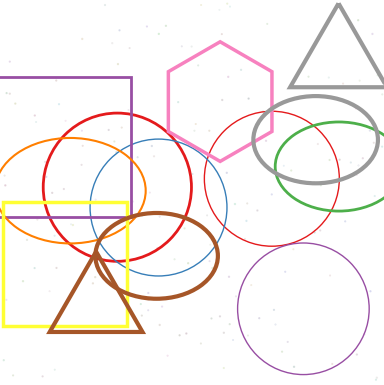[{"shape": "circle", "thickness": 1, "radius": 0.88, "center": [0.706, 0.536]}, {"shape": "circle", "thickness": 2, "radius": 0.96, "center": [0.305, 0.514]}, {"shape": "circle", "thickness": 1, "radius": 0.89, "center": [0.412, 0.461]}, {"shape": "oval", "thickness": 2, "radius": 0.83, "center": [0.88, 0.567]}, {"shape": "square", "thickness": 2, "radius": 0.91, "center": [0.16, 0.618]}, {"shape": "circle", "thickness": 1, "radius": 0.85, "center": [0.788, 0.198]}, {"shape": "oval", "thickness": 1.5, "radius": 0.98, "center": [0.183, 0.505]}, {"shape": "square", "thickness": 2.5, "radius": 0.81, "center": [0.168, 0.314]}, {"shape": "triangle", "thickness": 3, "radius": 0.7, "center": [0.25, 0.207]}, {"shape": "oval", "thickness": 3, "radius": 0.8, "center": [0.407, 0.335]}, {"shape": "hexagon", "thickness": 2.5, "radius": 0.78, "center": [0.572, 0.736]}, {"shape": "triangle", "thickness": 3, "radius": 0.73, "center": [0.879, 0.846]}, {"shape": "oval", "thickness": 3, "radius": 0.81, "center": [0.82, 0.637]}]